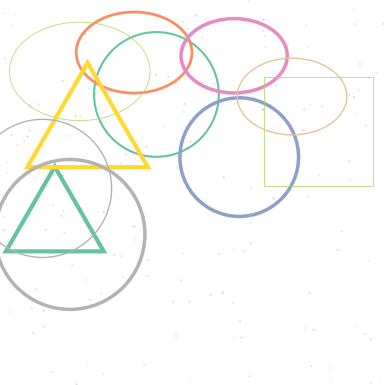[{"shape": "triangle", "thickness": 3, "radius": 0.73, "center": [0.142, 0.42]}, {"shape": "circle", "thickness": 1.5, "radius": 0.81, "center": [0.406, 0.755]}, {"shape": "oval", "thickness": 2, "radius": 0.75, "center": [0.348, 0.864]}, {"shape": "circle", "thickness": 2.5, "radius": 0.77, "center": [0.621, 0.592]}, {"shape": "oval", "thickness": 2.5, "radius": 0.69, "center": [0.608, 0.855]}, {"shape": "square", "thickness": 0.5, "radius": 0.71, "center": [0.827, 0.658]}, {"shape": "oval", "thickness": 0.5, "radius": 0.91, "center": [0.207, 0.815]}, {"shape": "triangle", "thickness": 3, "radius": 0.9, "center": [0.227, 0.656]}, {"shape": "oval", "thickness": 1, "radius": 0.71, "center": [0.758, 0.749]}, {"shape": "circle", "thickness": 1, "radius": 0.9, "center": [0.11, 0.511]}, {"shape": "circle", "thickness": 2.5, "radius": 0.97, "center": [0.182, 0.391]}]